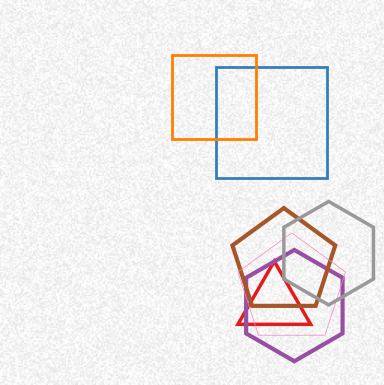[{"shape": "triangle", "thickness": 2.5, "radius": 0.55, "center": [0.712, 0.212]}, {"shape": "square", "thickness": 2, "radius": 0.72, "center": [0.705, 0.682]}, {"shape": "hexagon", "thickness": 3, "radius": 0.72, "center": [0.765, 0.206]}, {"shape": "square", "thickness": 2, "radius": 0.55, "center": [0.555, 0.749]}, {"shape": "pentagon", "thickness": 3, "radius": 0.7, "center": [0.737, 0.319]}, {"shape": "pentagon", "thickness": 0.5, "radius": 0.73, "center": [0.758, 0.248]}, {"shape": "hexagon", "thickness": 2.5, "radius": 0.67, "center": [0.854, 0.342]}]